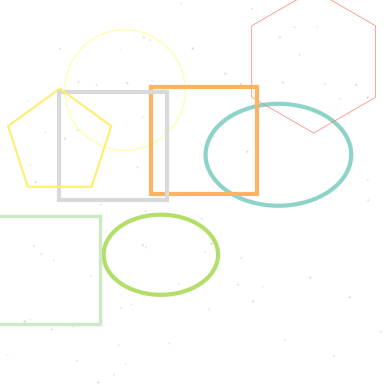[{"shape": "oval", "thickness": 3, "radius": 0.95, "center": [0.723, 0.598]}, {"shape": "circle", "thickness": 1, "radius": 0.78, "center": [0.325, 0.766]}, {"shape": "hexagon", "thickness": 0.5, "radius": 0.93, "center": [0.815, 0.84]}, {"shape": "square", "thickness": 3, "radius": 0.69, "center": [0.53, 0.635]}, {"shape": "oval", "thickness": 3, "radius": 0.74, "center": [0.418, 0.338]}, {"shape": "square", "thickness": 3, "radius": 0.7, "center": [0.294, 0.621]}, {"shape": "square", "thickness": 2.5, "radius": 0.7, "center": [0.12, 0.299]}, {"shape": "pentagon", "thickness": 1.5, "radius": 0.7, "center": [0.155, 0.629]}]